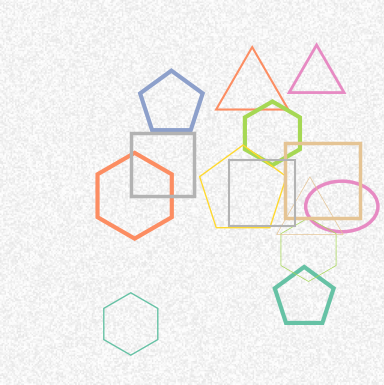[{"shape": "hexagon", "thickness": 1, "radius": 0.4, "center": [0.34, 0.159]}, {"shape": "pentagon", "thickness": 3, "radius": 0.4, "center": [0.79, 0.226]}, {"shape": "triangle", "thickness": 1.5, "radius": 0.54, "center": [0.655, 0.77]}, {"shape": "hexagon", "thickness": 3, "radius": 0.56, "center": [0.35, 0.492]}, {"shape": "pentagon", "thickness": 3, "radius": 0.43, "center": [0.445, 0.731]}, {"shape": "oval", "thickness": 2.5, "radius": 0.47, "center": [0.888, 0.464]}, {"shape": "triangle", "thickness": 2, "radius": 0.41, "center": [0.822, 0.801]}, {"shape": "hexagon", "thickness": 3, "radius": 0.41, "center": [0.708, 0.654]}, {"shape": "hexagon", "thickness": 0.5, "radius": 0.41, "center": [0.801, 0.352]}, {"shape": "pentagon", "thickness": 1, "radius": 0.59, "center": [0.631, 0.505]}, {"shape": "triangle", "thickness": 0.5, "radius": 0.5, "center": [0.805, 0.441]}, {"shape": "square", "thickness": 2.5, "radius": 0.49, "center": [0.839, 0.531]}, {"shape": "square", "thickness": 1.5, "radius": 0.43, "center": [0.68, 0.499]}, {"shape": "square", "thickness": 2.5, "radius": 0.4, "center": [0.422, 0.573]}]